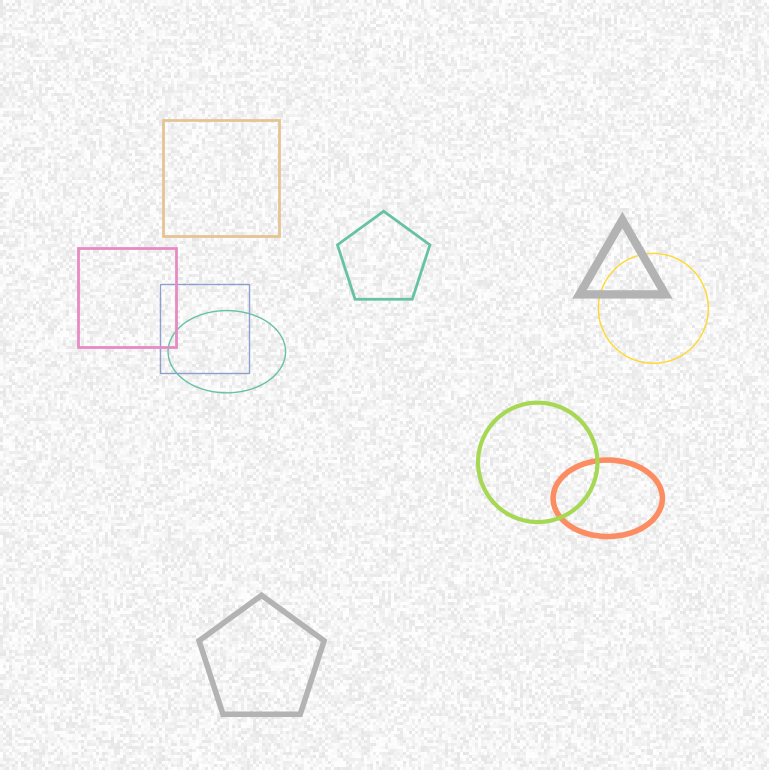[{"shape": "pentagon", "thickness": 1, "radius": 0.32, "center": [0.498, 0.662]}, {"shape": "oval", "thickness": 0.5, "radius": 0.38, "center": [0.295, 0.543]}, {"shape": "oval", "thickness": 2, "radius": 0.35, "center": [0.789, 0.353]}, {"shape": "square", "thickness": 0.5, "radius": 0.29, "center": [0.265, 0.574]}, {"shape": "square", "thickness": 1, "radius": 0.32, "center": [0.165, 0.614]}, {"shape": "circle", "thickness": 1.5, "radius": 0.39, "center": [0.698, 0.4]}, {"shape": "circle", "thickness": 0.5, "radius": 0.36, "center": [0.849, 0.6]}, {"shape": "square", "thickness": 1, "radius": 0.38, "center": [0.287, 0.769]}, {"shape": "pentagon", "thickness": 2, "radius": 0.43, "center": [0.34, 0.141]}, {"shape": "triangle", "thickness": 3, "radius": 0.32, "center": [0.808, 0.65]}]